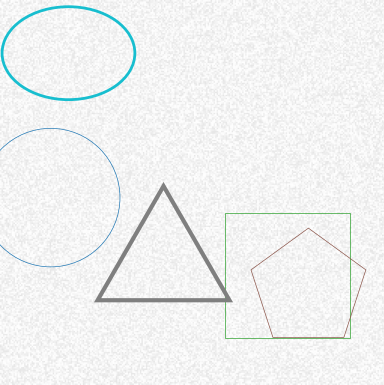[{"shape": "circle", "thickness": 0.5, "radius": 0.9, "center": [0.132, 0.487]}, {"shape": "square", "thickness": 0.5, "radius": 0.81, "center": [0.746, 0.284]}, {"shape": "pentagon", "thickness": 0.5, "radius": 0.78, "center": [0.801, 0.251]}, {"shape": "triangle", "thickness": 3, "radius": 0.99, "center": [0.425, 0.319]}, {"shape": "oval", "thickness": 2, "radius": 0.86, "center": [0.178, 0.862]}]